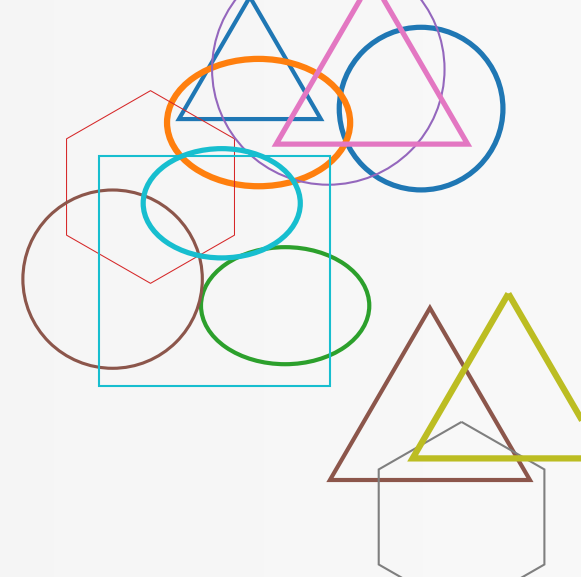[{"shape": "triangle", "thickness": 2, "radius": 0.7, "center": [0.43, 0.863]}, {"shape": "circle", "thickness": 2.5, "radius": 0.7, "center": [0.724, 0.811]}, {"shape": "oval", "thickness": 3, "radius": 0.79, "center": [0.445, 0.787]}, {"shape": "oval", "thickness": 2, "radius": 0.72, "center": [0.491, 0.47]}, {"shape": "hexagon", "thickness": 0.5, "radius": 0.83, "center": [0.259, 0.675]}, {"shape": "circle", "thickness": 1, "radius": 1.0, "center": [0.565, 0.879]}, {"shape": "triangle", "thickness": 2, "radius": 0.99, "center": [0.74, 0.267]}, {"shape": "circle", "thickness": 1.5, "radius": 0.77, "center": [0.194, 0.516]}, {"shape": "triangle", "thickness": 2.5, "radius": 0.95, "center": [0.64, 0.845]}, {"shape": "hexagon", "thickness": 1, "radius": 0.82, "center": [0.794, 0.104]}, {"shape": "triangle", "thickness": 3, "radius": 0.95, "center": [0.875, 0.3]}, {"shape": "square", "thickness": 1, "radius": 0.99, "center": [0.369, 0.53]}, {"shape": "oval", "thickness": 2.5, "radius": 0.68, "center": [0.381, 0.647]}]